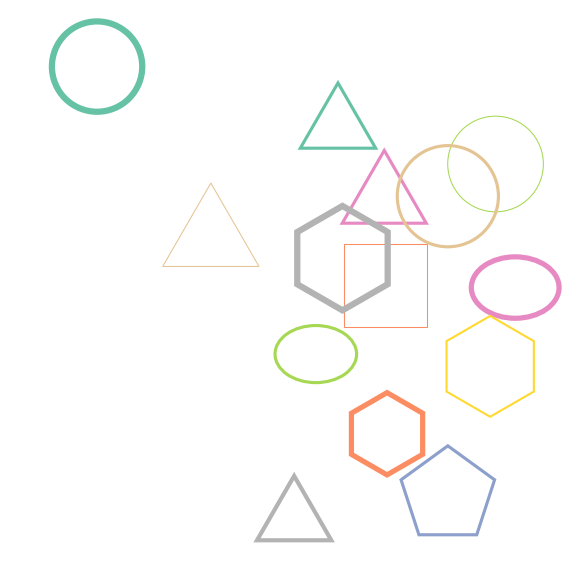[{"shape": "circle", "thickness": 3, "radius": 0.39, "center": [0.168, 0.884]}, {"shape": "triangle", "thickness": 1.5, "radius": 0.38, "center": [0.585, 0.78]}, {"shape": "hexagon", "thickness": 2.5, "radius": 0.36, "center": [0.67, 0.248]}, {"shape": "square", "thickness": 0.5, "radius": 0.36, "center": [0.668, 0.504]}, {"shape": "pentagon", "thickness": 1.5, "radius": 0.43, "center": [0.775, 0.142]}, {"shape": "oval", "thickness": 2.5, "radius": 0.38, "center": [0.892, 0.501]}, {"shape": "triangle", "thickness": 1.5, "radius": 0.42, "center": [0.665, 0.655]}, {"shape": "circle", "thickness": 0.5, "radius": 0.41, "center": [0.858, 0.715]}, {"shape": "oval", "thickness": 1.5, "radius": 0.35, "center": [0.547, 0.386]}, {"shape": "hexagon", "thickness": 1, "radius": 0.44, "center": [0.849, 0.365]}, {"shape": "triangle", "thickness": 0.5, "radius": 0.48, "center": [0.365, 0.586]}, {"shape": "circle", "thickness": 1.5, "radius": 0.44, "center": [0.775, 0.659]}, {"shape": "hexagon", "thickness": 3, "radius": 0.45, "center": [0.593, 0.552]}, {"shape": "triangle", "thickness": 2, "radius": 0.37, "center": [0.509, 0.101]}]